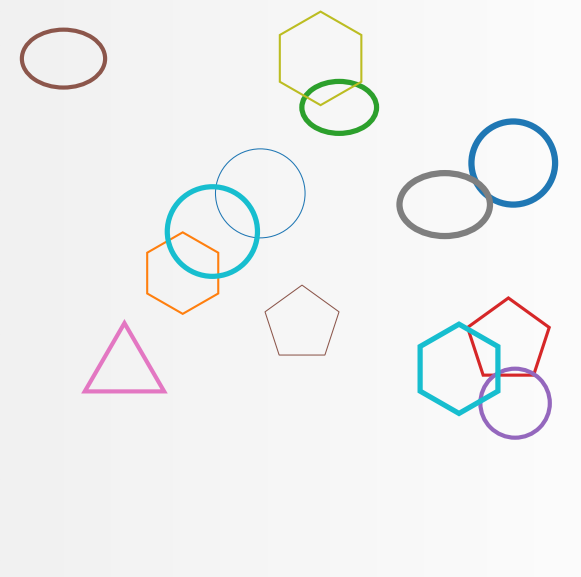[{"shape": "circle", "thickness": 3, "radius": 0.36, "center": [0.883, 0.717]}, {"shape": "circle", "thickness": 0.5, "radius": 0.39, "center": [0.448, 0.664]}, {"shape": "hexagon", "thickness": 1, "radius": 0.35, "center": [0.314, 0.526]}, {"shape": "oval", "thickness": 2.5, "radius": 0.32, "center": [0.584, 0.813]}, {"shape": "pentagon", "thickness": 1.5, "radius": 0.37, "center": [0.875, 0.409]}, {"shape": "circle", "thickness": 2, "radius": 0.3, "center": [0.886, 0.301]}, {"shape": "pentagon", "thickness": 0.5, "radius": 0.33, "center": [0.52, 0.438]}, {"shape": "oval", "thickness": 2, "radius": 0.36, "center": [0.109, 0.898]}, {"shape": "triangle", "thickness": 2, "radius": 0.39, "center": [0.214, 0.361]}, {"shape": "oval", "thickness": 3, "radius": 0.39, "center": [0.765, 0.645]}, {"shape": "hexagon", "thickness": 1, "radius": 0.4, "center": [0.552, 0.898]}, {"shape": "circle", "thickness": 2.5, "radius": 0.39, "center": [0.365, 0.598]}, {"shape": "hexagon", "thickness": 2.5, "radius": 0.39, "center": [0.79, 0.361]}]